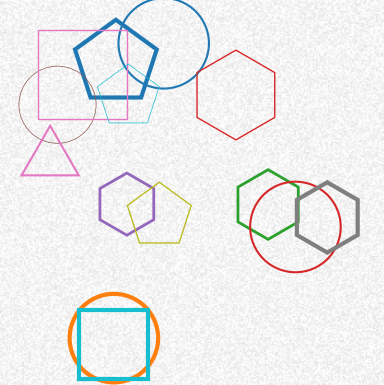[{"shape": "pentagon", "thickness": 3, "radius": 0.56, "center": [0.301, 0.837]}, {"shape": "circle", "thickness": 1.5, "radius": 0.59, "center": [0.425, 0.887]}, {"shape": "circle", "thickness": 3, "radius": 0.57, "center": [0.296, 0.122]}, {"shape": "hexagon", "thickness": 2, "radius": 0.45, "center": [0.696, 0.469]}, {"shape": "hexagon", "thickness": 1, "radius": 0.58, "center": [0.613, 0.753]}, {"shape": "circle", "thickness": 1.5, "radius": 0.59, "center": [0.767, 0.41]}, {"shape": "hexagon", "thickness": 2, "radius": 0.4, "center": [0.329, 0.47]}, {"shape": "circle", "thickness": 0.5, "radius": 0.5, "center": [0.149, 0.728]}, {"shape": "square", "thickness": 1, "radius": 0.58, "center": [0.215, 0.806]}, {"shape": "triangle", "thickness": 1.5, "radius": 0.43, "center": [0.13, 0.587]}, {"shape": "hexagon", "thickness": 3, "radius": 0.46, "center": [0.85, 0.435]}, {"shape": "pentagon", "thickness": 1, "radius": 0.44, "center": [0.414, 0.439]}, {"shape": "pentagon", "thickness": 0.5, "radius": 0.42, "center": [0.333, 0.749]}, {"shape": "square", "thickness": 3, "radius": 0.45, "center": [0.294, 0.106]}]